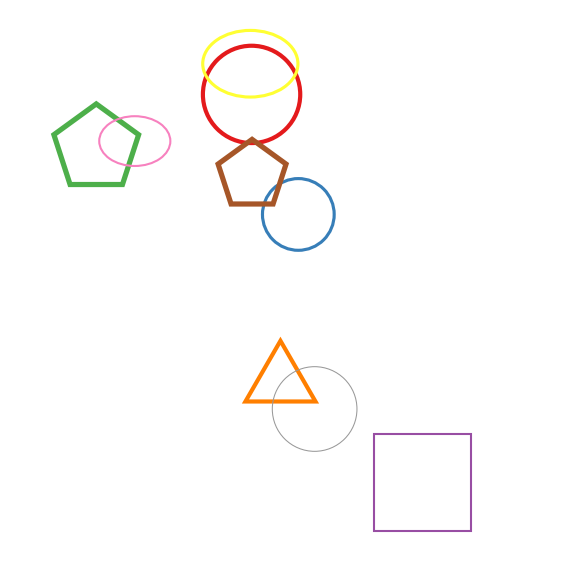[{"shape": "circle", "thickness": 2, "radius": 0.42, "center": [0.436, 0.836]}, {"shape": "circle", "thickness": 1.5, "radius": 0.31, "center": [0.517, 0.628]}, {"shape": "pentagon", "thickness": 2.5, "radius": 0.39, "center": [0.167, 0.742]}, {"shape": "square", "thickness": 1, "radius": 0.42, "center": [0.732, 0.164]}, {"shape": "triangle", "thickness": 2, "radius": 0.35, "center": [0.486, 0.339]}, {"shape": "oval", "thickness": 1.5, "radius": 0.41, "center": [0.433, 0.889]}, {"shape": "pentagon", "thickness": 2.5, "radius": 0.31, "center": [0.436, 0.696]}, {"shape": "oval", "thickness": 1, "radius": 0.31, "center": [0.233, 0.755]}, {"shape": "circle", "thickness": 0.5, "radius": 0.37, "center": [0.545, 0.291]}]